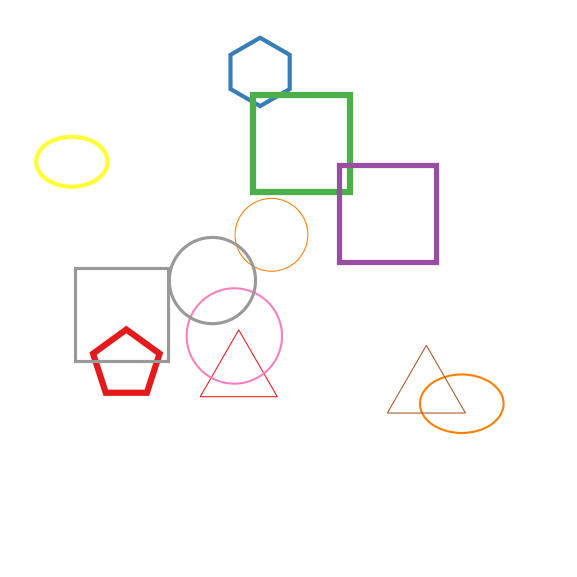[{"shape": "pentagon", "thickness": 3, "radius": 0.3, "center": [0.219, 0.368]}, {"shape": "triangle", "thickness": 0.5, "radius": 0.39, "center": [0.413, 0.351]}, {"shape": "hexagon", "thickness": 2, "radius": 0.3, "center": [0.45, 0.875]}, {"shape": "square", "thickness": 3, "radius": 0.42, "center": [0.522, 0.751]}, {"shape": "square", "thickness": 2.5, "radius": 0.42, "center": [0.671, 0.629]}, {"shape": "circle", "thickness": 0.5, "radius": 0.32, "center": [0.47, 0.593]}, {"shape": "oval", "thickness": 1, "radius": 0.36, "center": [0.8, 0.3]}, {"shape": "oval", "thickness": 2, "radius": 0.31, "center": [0.124, 0.719]}, {"shape": "triangle", "thickness": 0.5, "radius": 0.39, "center": [0.738, 0.323]}, {"shape": "circle", "thickness": 1, "radius": 0.41, "center": [0.406, 0.417]}, {"shape": "circle", "thickness": 1.5, "radius": 0.37, "center": [0.368, 0.513]}, {"shape": "square", "thickness": 1.5, "radius": 0.4, "center": [0.21, 0.455]}]